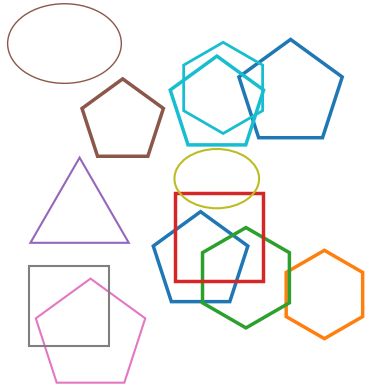[{"shape": "pentagon", "thickness": 2.5, "radius": 0.65, "center": [0.521, 0.321]}, {"shape": "pentagon", "thickness": 2.5, "radius": 0.71, "center": [0.755, 0.756]}, {"shape": "hexagon", "thickness": 2.5, "radius": 0.57, "center": [0.843, 0.235]}, {"shape": "hexagon", "thickness": 2.5, "radius": 0.65, "center": [0.639, 0.279]}, {"shape": "square", "thickness": 2.5, "radius": 0.58, "center": [0.569, 0.384]}, {"shape": "triangle", "thickness": 1.5, "radius": 0.74, "center": [0.207, 0.443]}, {"shape": "oval", "thickness": 1, "radius": 0.74, "center": [0.167, 0.887]}, {"shape": "pentagon", "thickness": 2.5, "radius": 0.56, "center": [0.319, 0.684]}, {"shape": "pentagon", "thickness": 1.5, "radius": 0.75, "center": [0.235, 0.127]}, {"shape": "square", "thickness": 1.5, "radius": 0.52, "center": [0.178, 0.205]}, {"shape": "oval", "thickness": 1.5, "radius": 0.55, "center": [0.563, 0.536]}, {"shape": "pentagon", "thickness": 2.5, "radius": 0.64, "center": [0.563, 0.727]}, {"shape": "hexagon", "thickness": 2, "radius": 0.59, "center": [0.58, 0.772]}]